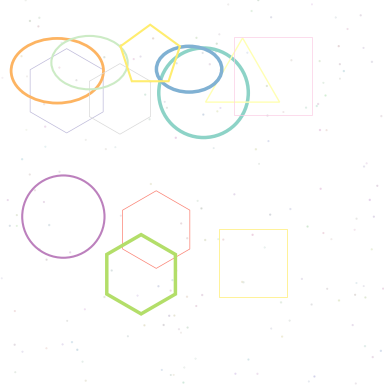[{"shape": "circle", "thickness": 2.5, "radius": 0.58, "center": [0.529, 0.759]}, {"shape": "triangle", "thickness": 1, "radius": 0.56, "center": [0.63, 0.79]}, {"shape": "hexagon", "thickness": 0.5, "radius": 0.55, "center": [0.173, 0.764]}, {"shape": "hexagon", "thickness": 0.5, "radius": 0.5, "center": [0.406, 0.404]}, {"shape": "oval", "thickness": 2.5, "radius": 0.42, "center": [0.491, 0.82]}, {"shape": "oval", "thickness": 2, "radius": 0.6, "center": [0.149, 0.816]}, {"shape": "hexagon", "thickness": 2.5, "radius": 0.51, "center": [0.367, 0.288]}, {"shape": "square", "thickness": 0.5, "radius": 0.51, "center": [0.709, 0.804]}, {"shape": "hexagon", "thickness": 0.5, "radius": 0.46, "center": [0.312, 0.743]}, {"shape": "circle", "thickness": 1.5, "radius": 0.53, "center": [0.165, 0.437]}, {"shape": "oval", "thickness": 1.5, "radius": 0.5, "center": [0.233, 0.837]}, {"shape": "pentagon", "thickness": 1.5, "radius": 0.41, "center": [0.39, 0.855]}, {"shape": "square", "thickness": 0.5, "radius": 0.44, "center": [0.657, 0.317]}]